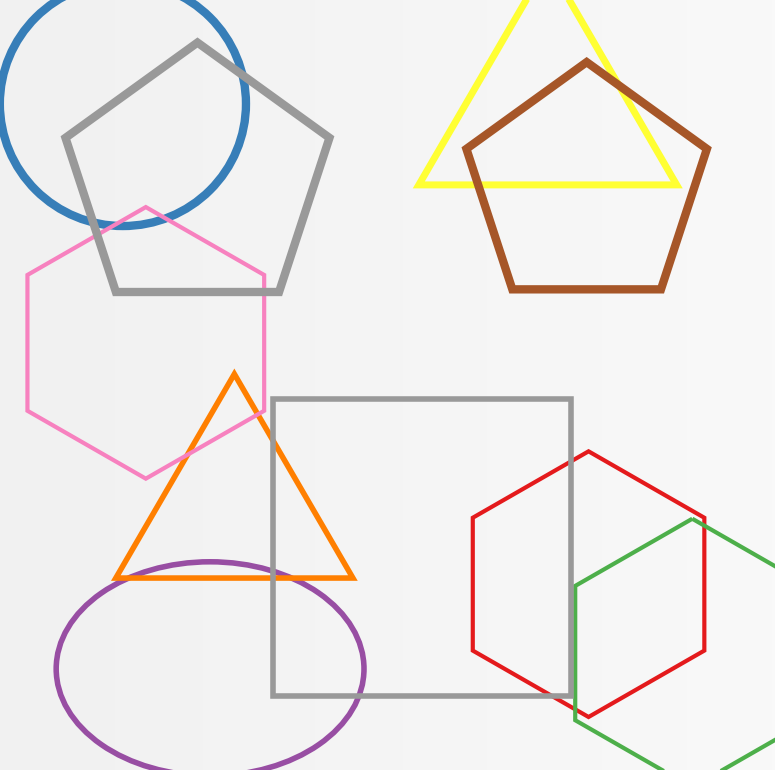[{"shape": "hexagon", "thickness": 1.5, "radius": 0.86, "center": [0.759, 0.241]}, {"shape": "circle", "thickness": 3, "radius": 0.79, "center": [0.159, 0.865]}, {"shape": "hexagon", "thickness": 1.5, "radius": 0.87, "center": [0.893, 0.152]}, {"shape": "oval", "thickness": 2, "radius": 0.99, "center": [0.271, 0.131]}, {"shape": "triangle", "thickness": 2, "radius": 0.88, "center": [0.302, 0.338]}, {"shape": "triangle", "thickness": 2.5, "radius": 0.96, "center": [0.707, 0.856]}, {"shape": "pentagon", "thickness": 3, "radius": 0.82, "center": [0.757, 0.756]}, {"shape": "hexagon", "thickness": 1.5, "radius": 0.88, "center": [0.188, 0.555]}, {"shape": "pentagon", "thickness": 3, "radius": 0.9, "center": [0.255, 0.766]}, {"shape": "square", "thickness": 2, "radius": 0.96, "center": [0.545, 0.289]}]